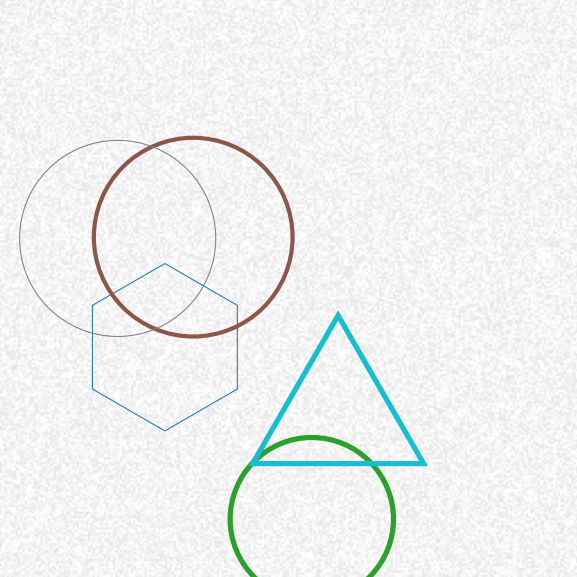[{"shape": "hexagon", "thickness": 0.5, "radius": 0.72, "center": [0.285, 0.398]}, {"shape": "circle", "thickness": 2.5, "radius": 0.71, "center": [0.54, 0.1]}, {"shape": "circle", "thickness": 2, "radius": 0.86, "center": [0.335, 0.589]}, {"shape": "circle", "thickness": 0.5, "radius": 0.85, "center": [0.204, 0.586]}, {"shape": "triangle", "thickness": 2.5, "radius": 0.85, "center": [0.585, 0.282]}]